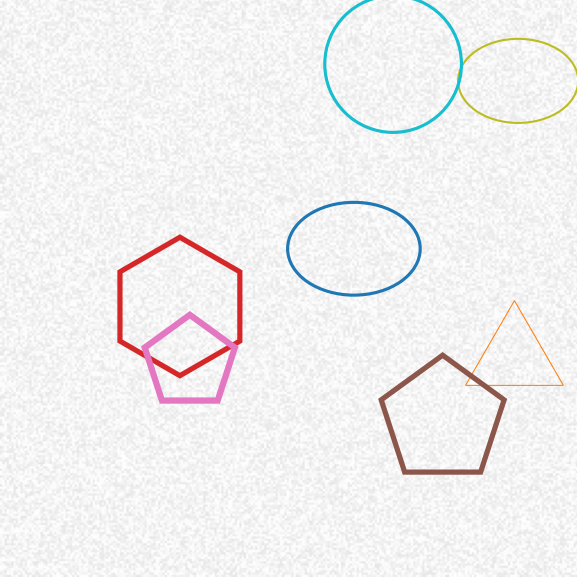[{"shape": "oval", "thickness": 1.5, "radius": 0.57, "center": [0.613, 0.568]}, {"shape": "triangle", "thickness": 0.5, "radius": 0.49, "center": [0.891, 0.381]}, {"shape": "hexagon", "thickness": 2.5, "radius": 0.6, "center": [0.312, 0.468]}, {"shape": "pentagon", "thickness": 2.5, "radius": 0.56, "center": [0.766, 0.272]}, {"shape": "pentagon", "thickness": 3, "radius": 0.41, "center": [0.329, 0.372]}, {"shape": "oval", "thickness": 1, "radius": 0.52, "center": [0.897, 0.859]}, {"shape": "circle", "thickness": 1.5, "radius": 0.59, "center": [0.681, 0.888]}]